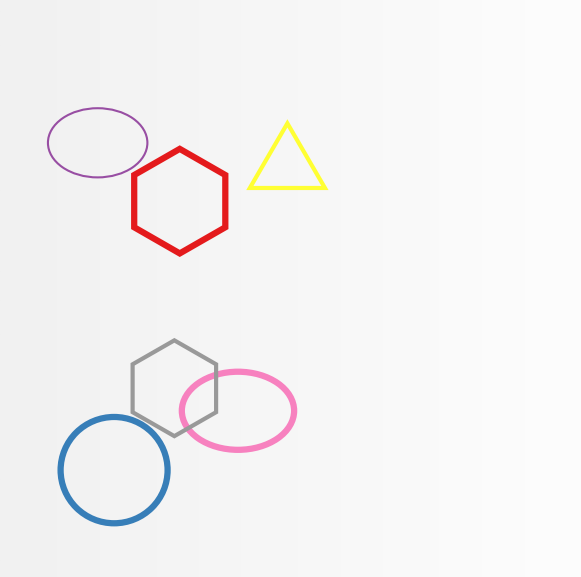[{"shape": "hexagon", "thickness": 3, "radius": 0.45, "center": [0.309, 0.651]}, {"shape": "circle", "thickness": 3, "radius": 0.46, "center": [0.196, 0.185]}, {"shape": "oval", "thickness": 1, "radius": 0.43, "center": [0.168, 0.752]}, {"shape": "triangle", "thickness": 2, "radius": 0.37, "center": [0.494, 0.711]}, {"shape": "oval", "thickness": 3, "radius": 0.48, "center": [0.409, 0.288]}, {"shape": "hexagon", "thickness": 2, "radius": 0.41, "center": [0.3, 0.327]}]